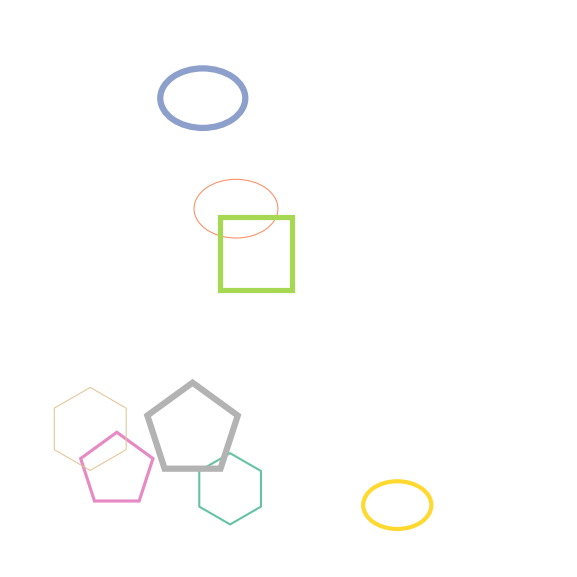[{"shape": "hexagon", "thickness": 1, "radius": 0.31, "center": [0.398, 0.153]}, {"shape": "oval", "thickness": 0.5, "radius": 0.36, "center": [0.409, 0.638]}, {"shape": "oval", "thickness": 3, "radius": 0.37, "center": [0.351, 0.829]}, {"shape": "pentagon", "thickness": 1.5, "radius": 0.33, "center": [0.202, 0.185]}, {"shape": "square", "thickness": 2.5, "radius": 0.31, "center": [0.443, 0.56]}, {"shape": "oval", "thickness": 2, "radius": 0.3, "center": [0.688, 0.124]}, {"shape": "hexagon", "thickness": 0.5, "radius": 0.36, "center": [0.156, 0.256]}, {"shape": "pentagon", "thickness": 3, "radius": 0.41, "center": [0.333, 0.254]}]